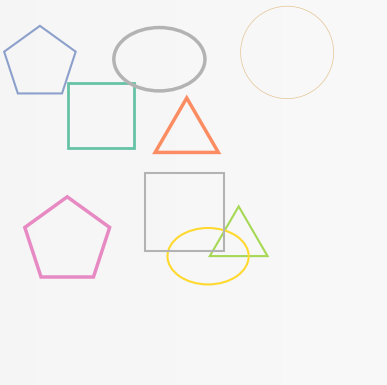[{"shape": "square", "thickness": 2, "radius": 0.42, "center": [0.261, 0.7]}, {"shape": "triangle", "thickness": 2.5, "radius": 0.47, "center": [0.482, 0.651]}, {"shape": "pentagon", "thickness": 1.5, "radius": 0.49, "center": [0.103, 0.836]}, {"shape": "pentagon", "thickness": 2.5, "radius": 0.58, "center": [0.174, 0.374]}, {"shape": "triangle", "thickness": 1.5, "radius": 0.43, "center": [0.616, 0.378]}, {"shape": "oval", "thickness": 1.5, "radius": 0.52, "center": [0.537, 0.335]}, {"shape": "circle", "thickness": 0.5, "radius": 0.6, "center": [0.741, 0.864]}, {"shape": "oval", "thickness": 2.5, "radius": 0.59, "center": [0.411, 0.846]}, {"shape": "square", "thickness": 1.5, "radius": 0.51, "center": [0.477, 0.449]}]